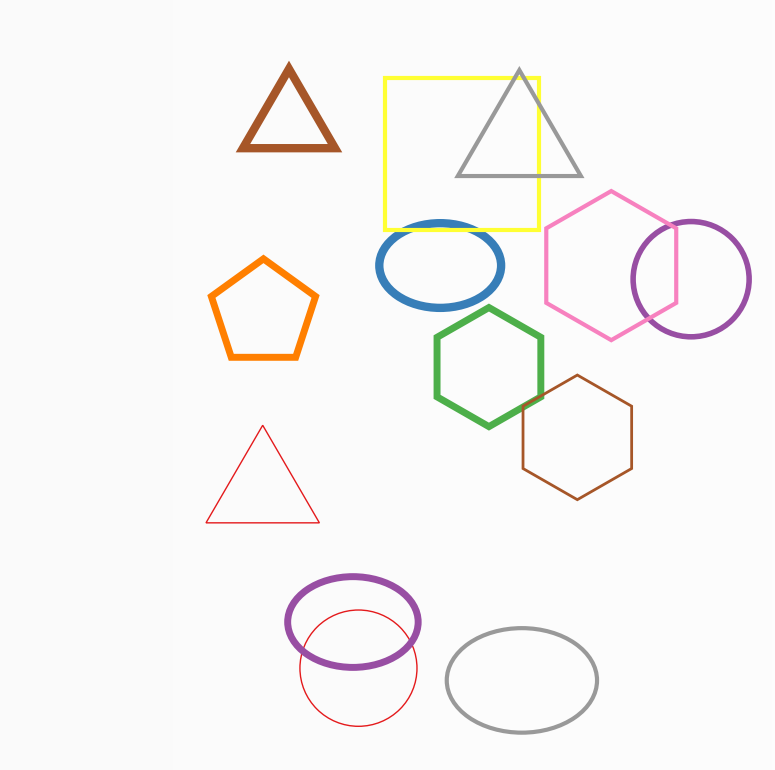[{"shape": "circle", "thickness": 0.5, "radius": 0.38, "center": [0.463, 0.132]}, {"shape": "triangle", "thickness": 0.5, "radius": 0.42, "center": [0.339, 0.363]}, {"shape": "oval", "thickness": 3, "radius": 0.39, "center": [0.568, 0.655]}, {"shape": "hexagon", "thickness": 2.5, "radius": 0.39, "center": [0.631, 0.523]}, {"shape": "circle", "thickness": 2, "radius": 0.37, "center": [0.892, 0.637]}, {"shape": "oval", "thickness": 2.5, "radius": 0.42, "center": [0.455, 0.192]}, {"shape": "pentagon", "thickness": 2.5, "radius": 0.35, "center": [0.34, 0.593]}, {"shape": "square", "thickness": 1.5, "radius": 0.5, "center": [0.596, 0.8]}, {"shape": "triangle", "thickness": 3, "radius": 0.34, "center": [0.373, 0.842]}, {"shape": "hexagon", "thickness": 1, "radius": 0.4, "center": [0.745, 0.432]}, {"shape": "hexagon", "thickness": 1.5, "radius": 0.48, "center": [0.789, 0.655]}, {"shape": "oval", "thickness": 1.5, "radius": 0.48, "center": [0.673, 0.116]}, {"shape": "triangle", "thickness": 1.5, "radius": 0.46, "center": [0.67, 0.817]}]